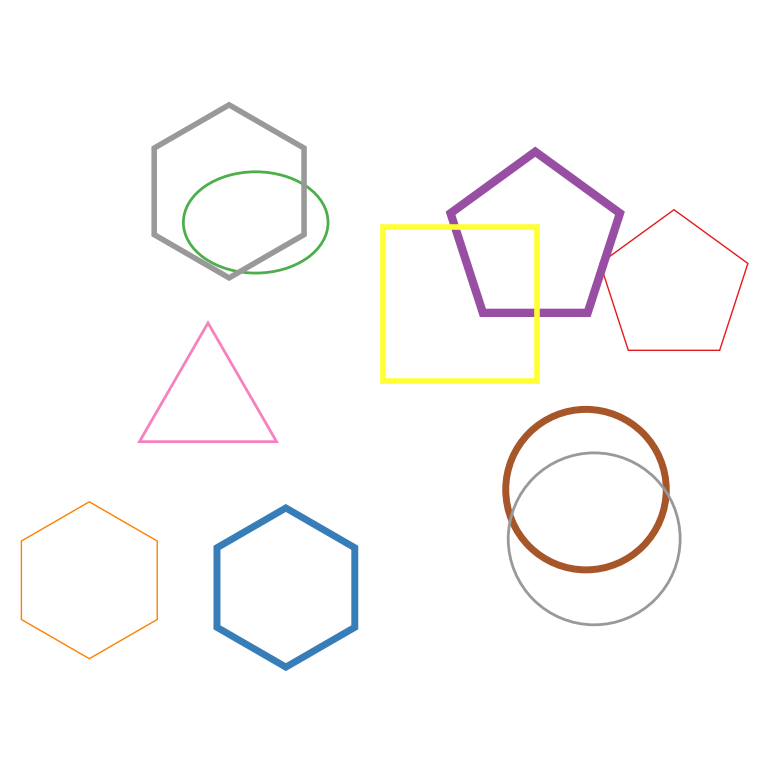[{"shape": "pentagon", "thickness": 0.5, "radius": 0.5, "center": [0.875, 0.627]}, {"shape": "hexagon", "thickness": 2.5, "radius": 0.52, "center": [0.371, 0.237]}, {"shape": "oval", "thickness": 1, "radius": 0.47, "center": [0.332, 0.711]}, {"shape": "pentagon", "thickness": 3, "radius": 0.58, "center": [0.695, 0.687]}, {"shape": "hexagon", "thickness": 0.5, "radius": 0.51, "center": [0.116, 0.246]}, {"shape": "square", "thickness": 2, "radius": 0.5, "center": [0.598, 0.606]}, {"shape": "circle", "thickness": 2.5, "radius": 0.52, "center": [0.761, 0.364]}, {"shape": "triangle", "thickness": 1, "radius": 0.51, "center": [0.27, 0.478]}, {"shape": "hexagon", "thickness": 2, "radius": 0.56, "center": [0.298, 0.751]}, {"shape": "circle", "thickness": 1, "radius": 0.56, "center": [0.772, 0.3]}]